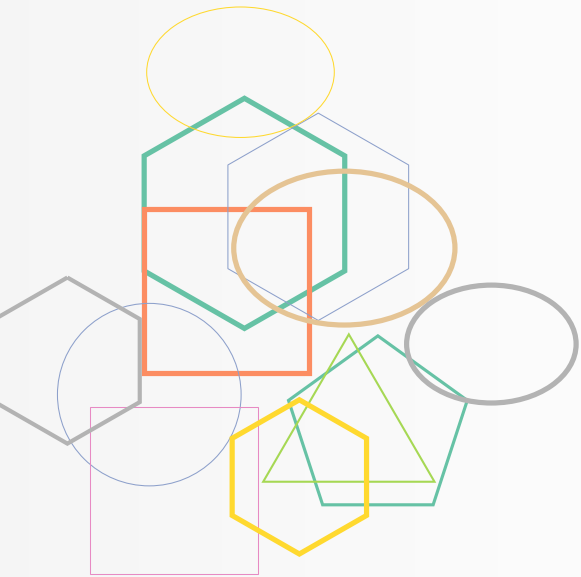[{"shape": "pentagon", "thickness": 1.5, "radius": 0.81, "center": [0.65, 0.256]}, {"shape": "hexagon", "thickness": 2.5, "radius": 1.0, "center": [0.421, 0.63]}, {"shape": "square", "thickness": 2.5, "radius": 0.71, "center": [0.39, 0.495]}, {"shape": "hexagon", "thickness": 0.5, "radius": 0.9, "center": [0.548, 0.624]}, {"shape": "circle", "thickness": 0.5, "radius": 0.79, "center": [0.257, 0.316]}, {"shape": "square", "thickness": 0.5, "radius": 0.72, "center": [0.3, 0.15]}, {"shape": "triangle", "thickness": 1, "radius": 0.85, "center": [0.6, 0.25]}, {"shape": "oval", "thickness": 0.5, "radius": 0.81, "center": [0.414, 0.874]}, {"shape": "hexagon", "thickness": 2.5, "radius": 0.67, "center": [0.515, 0.173]}, {"shape": "oval", "thickness": 2.5, "radius": 0.95, "center": [0.592, 0.57]}, {"shape": "oval", "thickness": 2.5, "radius": 0.73, "center": [0.845, 0.403]}, {"shape": "hexagon", "thickness": 2, "radius": 0.72, "center": [0.116, 0.375]}]